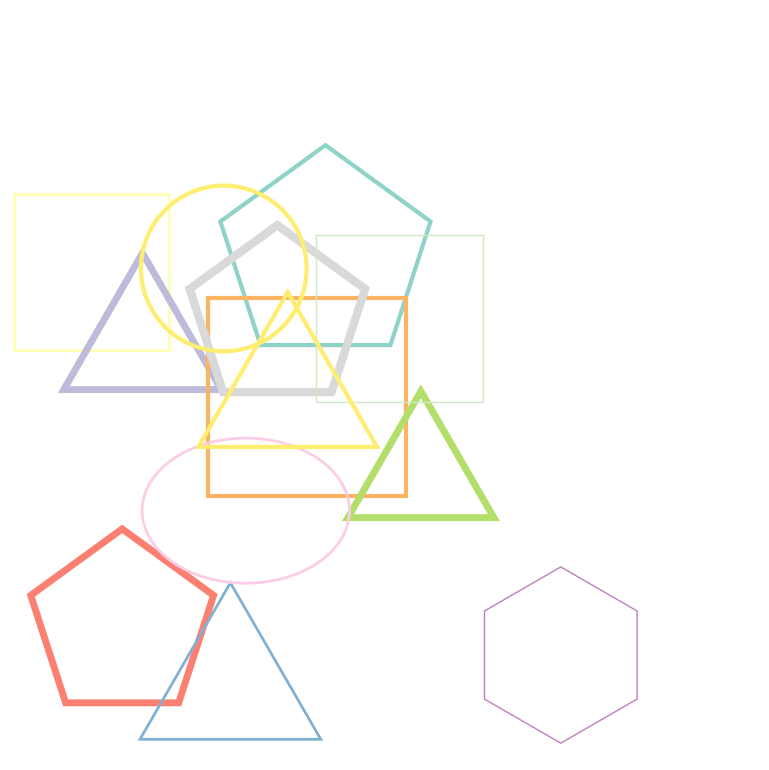[{"shape": "pentagon", "thickness": 1.5, "radius": 0.72, "center": [0.423, 0.668]}, {"shape": "square", "thickness": 1, "radius": 0.5, "center": [0.119, 0.647]}, {"shape": "triangle", "thickness": 2.5, "radius": 0.59, "center": [0.185, 0.553]}, {"shape": "pentagon", "thickness": 2.5, "radius": 0.62, "center": [0.159, 0.188]}, {"shape": "triangle", "thickness": 1, "radius": 0.68, "center": [0.299, 0.108]}, {"shape": "square", "thickness": 1.5, "radius": 0.64, "center": [0.399, 0.485]}, {"shape": "triangle", "thickness": 2.5, "radius": 0.55, "center": [0.547, 0.382]}, {"shape": "oval", "thickness": 1, "radius": 0.67, "center": [0.319, 0.337]}, {"shape": "pentagon", "thickness": 3, "radius": 0.6, "center": [0.36, 0.588]}, {"shape": "hexagon", "thickness": 0.5, "radius": 0.57, "center": [0.728, 0.149]}, {"shape": "square", "thickness": 0.5, "radius": 0.54, "center": [0.519, 0.586]}, {"shape": "triangle", "thickness": 1.5, "radius": 0.67, "center": [0.374, 0.487]}, {"shape": "circle", "thickness": 1.5, "radius": 0.54, "center": [0.291, 0.651]}]